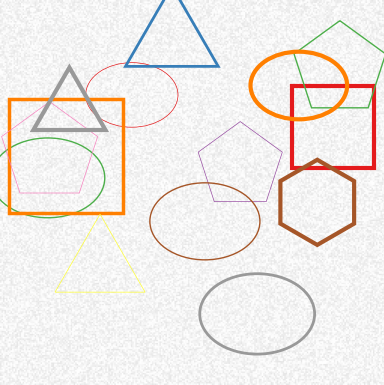[{"shape": "square", "thickness": 3, "radius": 0.54, "center": [0.865, 0.67]}, {"shape": "oval", "thickness": 0.5, "radius": 0.6, "center": [0.342, 0.753]}, {"shape": "triangle", "thickness": 2, "radius": 0.7, "center": [0.446, 0.897]}, {"shape": "pentagon", "thickness": 1, "radius": 0.63, "center": [0.883, 0.821]}, {"shape": "oval", "thickness": 1, "radius": 0.74, "center": [0.124, 0.538]}, {"shape": "pentagon", "thickness": 0.5, "radius": 0.57, "center": [0.624, 0.569]}, {"shape": "oval", "thickness": 3, "radius": 0.63, "center": [0.776, 0.778]}, {"shape": "square", "thickness": 2.5, "radius": 0.74, "center": [0.172, 0.594]}, {"shape": "triangle", "thickness": 0.5, "radius": 0.68, "center": [0.26, 0.309]}, {"shape": "hexagon", "thickness": 3, "radius": 0.55, "center": [0.824, 0.474]}, {"shape": "oval", "thickness": 1, "radius": 0.71, "center": [0.532, 0.425]}, {"shape": "pentagon", "thickness": 0.5, "radius": 0.66, "center": [0.129, 0.605]}, {"shape": "triangle", "thickness": 3, "radius": 0.54, "center": [0.18, 0.716]}, {"shape": "oval", "thickness": 2, "radius": 0.75, "center": [0.668, 0.185]}]